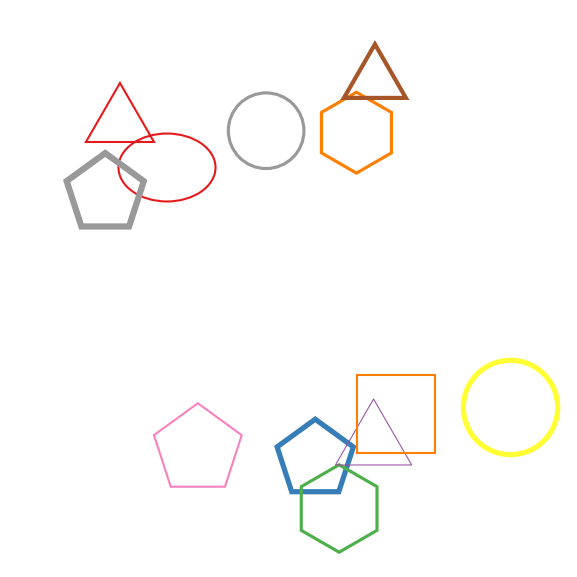[{"shape": "oval", "thickness": 1, "radius": 0.42, "center": [0.289, 0.709]}, {"shape": "triangle", "thickness": 1, "radius": 0.34, "center": [0.208, 0.787]}, {"shape": "pentagon", "thickness": 2.5, "radius": 0.35, "center": [0.546, 0.204]}, {"shape": "hexagon", "thickness": 1.5, "radius": 0.38, "center": [0.587, 0.119]}, {"shape": "triangle", "thickness": 0.5, "radius": 0.38, "center": [0.647, 0.232]}, {"shape": "hexagon", "thickness": 1.5, "radius": 0.35, "center": [0.617, 0.769]}, {"shape": "square", "thickness": 1, "radius": 0.34, "center": [0.686, 0.282]}, {"shape": "circle", "thickness": 2.5, "radius": 0.41, "center": [0.884, 0.294]}, {"shape": "triangle", "thickness": 2, "radius": 0.31, "center": [0.649, 0.861]}, {"shape": "pentagon", "thickness": 1, "radius": 0.4, "center": [0.343, 0.221]}, {"shape": "circle", "thickness": 1.5, "radius": 0.33, "center": [0.461, 0.773]}, {"shape": "pentagon", "thickness": 3, "radius": 0.35, "center": [0.182, 0.664]}]